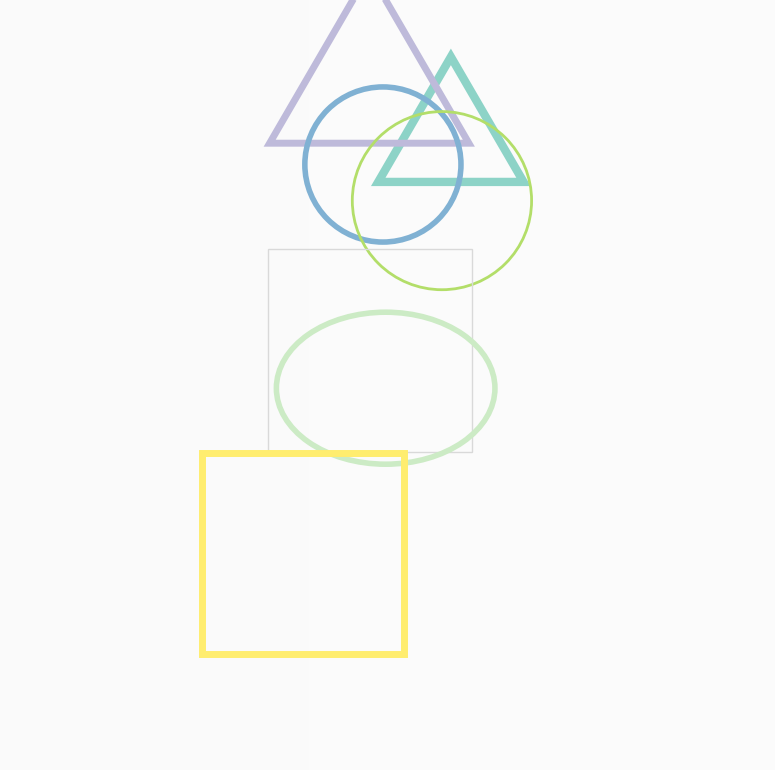[{"shape": "triangle", "thickness": 3, "radius": 0.54, "center": [0.582, 0.818]}, {"shape": "triangle", "thickness": 2.5, "radius": 0.74, "center": [0.476, 0.888]}, {"shape": "circle", "thickness": 2, "radius": 0.5, "center": [0.494, 0.786]}, {"shape": "circle", "thickness": 1, "radius": 0.58, "center": [0.57, 0.739]}, {"shape": "square", "thickness": 0.5, "radius": 0.66, "center": [0.478, 0.545]}, {"shape": "oval", "thickness": 2, "radius": 0.71, "center": [0.498, 0.496]}, {"shape": "square", "thickness": 2.5, "radius": 0.65, "center": [0.391, 0.281]}]